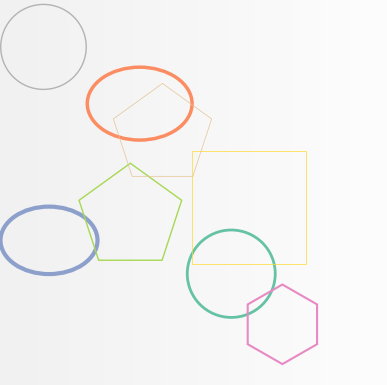[{"shape": "circle", "thickness": 2, "radius": 0.57, "center": [0.597, 0.289]}, {"shape": "oval", "thickness": 2.5, "radius": 0.68, "center": [0.36, 0.731]}, {"shape": "oval", "thickness": 3, "radius": 0.63, "center": [0.126, 0.376]}, {"shape": "hexagon", "thickness": 1.5, "radius": 0.52, "center": [0.729, 0.158]}, {"shape": "pentagon", "thickness": 1, "radius": 0.7, "center": [0.336, 0.437]}, {"shape": "square", "thickness": 0.5, "radius": 0.73, "center": [0.643, 0.461]}, {"shape": "pentagon", "thickness": 0.5, "radius": 0.67, "center": [0.419, 0.65]}, {"shape": "circle", "thickness": 1, "radius": 0.55, "center": [0.112, 0.878]}]